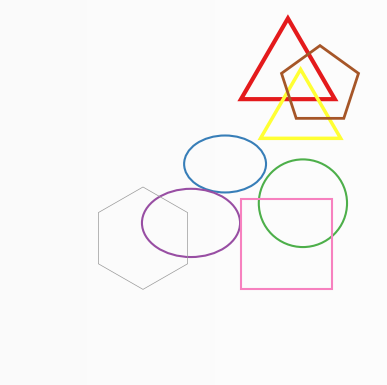[{"shape": "triangle", "thickness": 3, "radius": 0.7, "center": [0.743, 0.812]}, {"shape": "oval", "thickness": 1.5, "radius": 0.53, "center": [0.581, 0.574]}, {"shape": "circle", "thickness": 1.5, "radius": 0.57, "center": [0.782, 0.472]}, {"shape": "oval", "thickness": 1.5, "radius": 0.63, "center": [0.493, 0.421]}, {"shape": "triangle", "thickness": 2.5, "radius": 0.6, "center": [0.776, 0.7]}, {"shape": "pentagon", "thickness": 2, "radius": 0.52, "center": [0.826, 0.777]}, {"shape": "square", "thickness": 1.5, "radius": 0.58, "center": [0.739, 0.366]}, {"shape": "hexagon", "thickness": 0.5, "radius": 0.66, "center": [0.369, 0.381]}]